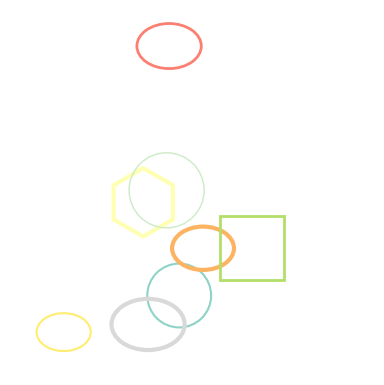[{"shape": "circle", "thickness": 1.5, "radius": 0.41, "center": [0.465, 0.232]}, {"shape": "hexagon", "thickness": 3, "radius": 0.44, "center": [0.372, 0.474]}, {"shape": "oval", "thickness": 2, "radius": 0.42, "center": [0.439, 0.88]}, {"shape": "oval", "thickness": 3, "radius": 0.4, "center": [0.527, 0.355]}, {"shape": "square", "thickness": 2, "radius": 0.41, "center": [0.655, 0.355]}, {"shape": "oval", "thickness": 3, "radius": 0.47, "center": [0.385, 0.157]}, {"shape": "circle", "thickness": 1, "radius": 0.49, "center": [0.433, 0.506]}, {"shape": "oval", "thickness": 1.5, "radius": 0.35, "center": [0.165, 0.137]}]